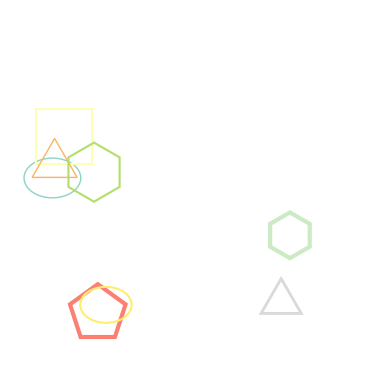[{"shape": "oval", "thickness": 1, "radius": 0.37, "center": [0.136, 0.538]}, {"shape": "square", "thickness": 1.5, "radius": 0.36, "center": [0.166, 0.645]}, {"shape": "pentagon", "thickness": 3, "radius": 0.38, "center": [0.254, 0.186]}, {"shape": "triangle", "thickness": 1, "radius": 0.34, "center": [0.142, 0.573]}, {"shape": "hexagon", "thickness": 1.5, "radius": 0.38, "center": [0.244, 0.553]}, {"shape": "triangle", "thickness": 2, "radius": 0.3, "center": [0.73, 0.216]}, {"shape": "hexagon", "thickness": 3, "radius": 0.3, "center": [0.753, 0.389]}, {"shape": "oval", "thickness": 1.5, "radius": 0.33, "center": [0.275, 0.208]}]